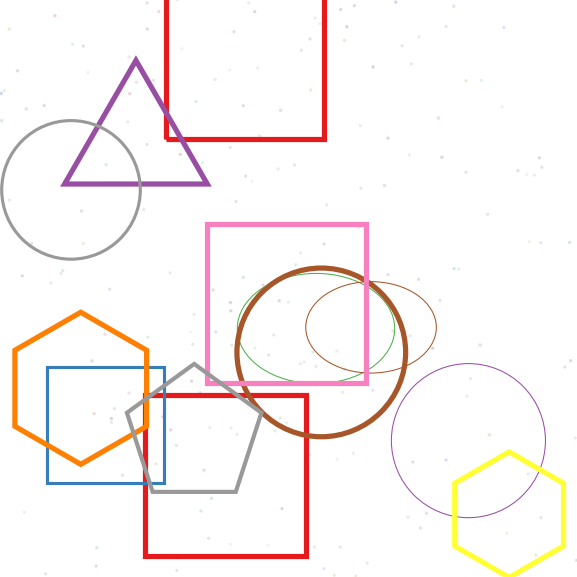[{"shape": "square", "thickness": 2.5, "radius": 0.69, "center": [0.391, 0.176]}, {"shape": "square", "thickness": 2.5, "radius": 0.69, "center": [0.424, 0.895]}, {"shape": "square", "thickness": 1.5, "radius": 0.5, "center": [0.183, 0.263]}, {"shape": "oval", "thickness": 0.5, "radius": 0.68, "center": [0.547, 0.43]}, {"shape": "triangle", "thickness": 2.5, "radius": 0.71, "center": [0.235, 0.752]}, {"shape": "circle", "thickness": 0.5, "radius": 0.67, "center": [0.811, 0.236]}, {"shape": "hexagon", "thickness": 2.5, "radius": 0.66, "center": [0.14, 0.327]}, {"shape": "hexagon", "thickness": 2.5, "radius": 0.54, "center": [0.882, 0.108]}, {"shape": "circle", "thickness": 2.5, "radius": 0.73, "center": [0.556, 0.389]}, {"shape": "oval", "thickness": 0.5, "radius": 0.57, "center": [0.642, 0.432]}, {"shape": "square", "thickness": 2.5, "radius": 0.69, "center": [0.495, 0.474]}, {"shape": "pentagon", "thickness": 2, "radius": 0.61, "center": [0.336, 0.246]}, {"shape": "circle", "thickness": 1.5, "radius": 0.6, "center": [0.123, 0.67]}]